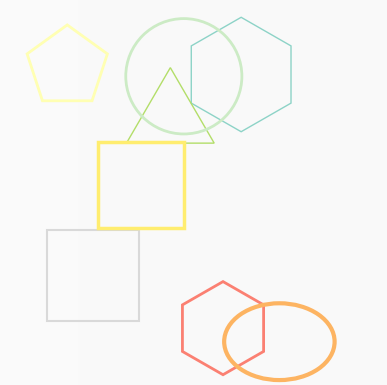[{"shape": "hexagon", "thickness": 1, "radius": 0.74, "center": [0.622, 0.806]}, {"shape": "pentagon", "thickness": 2, "radius": 0.54, "center": [0.174, 0.826]}, {"shape": "hexagon", "thickness": 2, "radius": 0.6, "center": [0.576, 0.148]}, {"shape": "oval", "thickness": 3, "radius": 0.71, "center": [0.721, 0.113]}, {"shape": "triangle", "thickness": 1, "radius": 0.65, "center": [0.44, 0.694]}, {"shape": "square", "thickness": 1.5, "radius": 0.59, "center": [0.24, 0.284]}, {"shape": "circle", "thickness": 2, "radius": 0.75, "center": [0.474, 0.802]}, {"shape": "square", "thickness": 2.5, "radius": 0.56, "center": [0.364, 0.519]}]